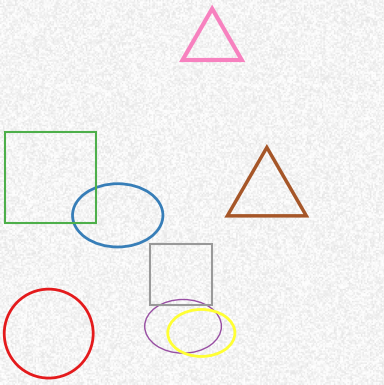[{"shape": "circle", "thickness": 2, "radius": 0.58, "center": [0.127, 0.133]}, {"shape": "oval", "thickness": 2, "radius": 0.59, "center": [0.306, 0.441]}, {"shape": "square", "thickness": 1.5, "radius": 0.59, "center": [0.131, 0.539]}, {"shape": "oval", "thickness": 1, "radius": 0.5, "center": [0.475, 0.152]}, {"shape": "oval", "thickness": 2, "radius": 0.44, "center": [0.523, 0.135]}, {"shape": "triangle", "thickness": 2.5, "radius": 0.59, "center": [0.693, 0.499]}, {"shape": "triangle", "thickness": 3, "radius": 0.44, "center": [0.551, 0.889]}, {"shape": "square", "thickness": 1.5, "radius": 0.4, "center": [0.469, 0.287]}]